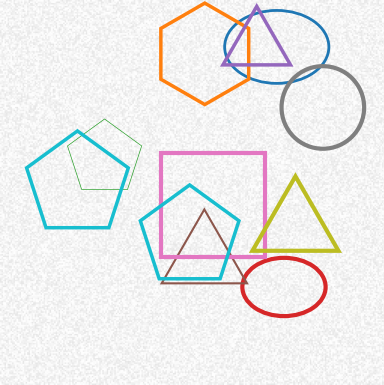[{"shape": "oval", "thickness": 2, "radius": 0.68, "center": [0.719, 0.878]}, {"shape": "hexagon", "thickness": 2.5, "radius": 0.66, "center": [0.532, 0.86]}, {"shape": "pentagon", "thickness": 0.5, "radius": 0.51, "center": [0.272, 0.59]}, {"shape": "oval", "thickness": 3, "radius": 0.54, "center": [0.738, 0.255]}, {"shape": "triangle", "thickness": 2.5, "radius": 0.51, "center": [0.667, 0.882]}, {"shape": "triangle", "thickness": 1.5, "radius": 0.64, "center": [0.531, 0.328]}, {"shape": "square", "thickness": 3, "radius": 0.67, "center": [0.552, 0.467]}, {"shape": "circle", "thickness": 3, "radius": 0.54, "center": [0.839, 0.721]}, {"shape": "triangle", "thickness": 3, "radius": 0.64, "center": [0.767, 0.413]}, {"shape": "pentagon", "thickness": 2.5, "radius": 0.69, "center": [0.201, 0.521]}, {"shape": "pentagon", "thickness": 2.5, "radius": 0.67, "center": [0.493, 0.385]}]